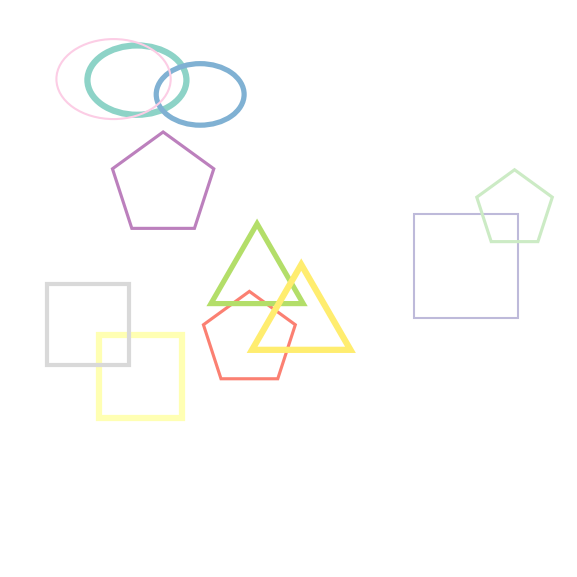[{"shape": "oval", "thickness": 3, "radius": 0.43, "center": [0.237, 0.86]}, {"shape": "square", "thickness": 3, "radius": 0.36, "center": [0.243, 0.347]}, {"shape": "square", "thickness": 1, "radius": 0.45, "center": [0.808, 0.538]}, {"shape": "pentagon", "thickness": 1.5, "radius": 0.42, "center": [0.432, 0.411]}, {"shape": "oval", "thickness": 2.5, "radius": 0.38, "center": [0.347, 0.836]}, {"shape": "triangle", "thickness": 2.5, "radius": 0.46, "center": [0.445, 0.52]}, {"shape": "oval", "thickness": 1, "radius": 0.49, "center": [0.197, 0.862]}, {"shape": "square", "thickness": 2, "radius": 0.35, "center": [0.153, 0.437]}, {"shape": "pentagon", "thickness": 1.5, "radius": 0.46, "center": [0.282, 0.678]}, {"shape": "pentagon", "thickness": 1.5, "radius": 0.34, "center": [0.891, 0.636]}, {"shape": "triangle", "thickness": 3, "radius": 0.49, "center": [0.522, 0.443]}]